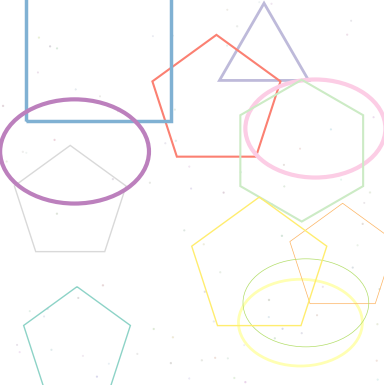[{"shape": "pentagon", "thickness": 1, "radius": 0.73, "center": [0.2, 0.11]}, {"shape": "oval", "thickness": 2, "radius": 0.8, "center": [0.78, 0.162]}, {"shape": "triangle", "thickness": 2, "radius": 0.67, "center": [0.686, 0.858]}, {"shape": "pentagon", "thickness": 1.5, "radius": 0.87, "center": [0.562, 0.735]}, {"shape": "square", "thickness": 2.5, "radius": 0.94, "center": [0.256, 0.873]}, {"shape": "pentagon", "thickness": 0.5, "radius": 0.72, "center": [0.89, 0.328]}, {"shape": "oval", "thickness": 0.5, "radius": 0.82, "center": [0.794, 0.213]}, {"shape": "oval", "thickness": 3, "radius": 0.91, "center": [0.819, 0.666]}, {"shape": "pentagon", "thickness": 1, "radius": 0.76, "center": [0.182, 0.47]}, {"shape": "oval", "thickness": 3, "radius": 0.97, "center": [0.194, 0.607]}, {"shape": "hexagon", "thickness": 1.5, "radius": 0.92, "center": [0.784, 0.609]}, {"shape": "pentagon", "thickness": 1, "radius": 0.92, "center": [0.673, 0.304]}]